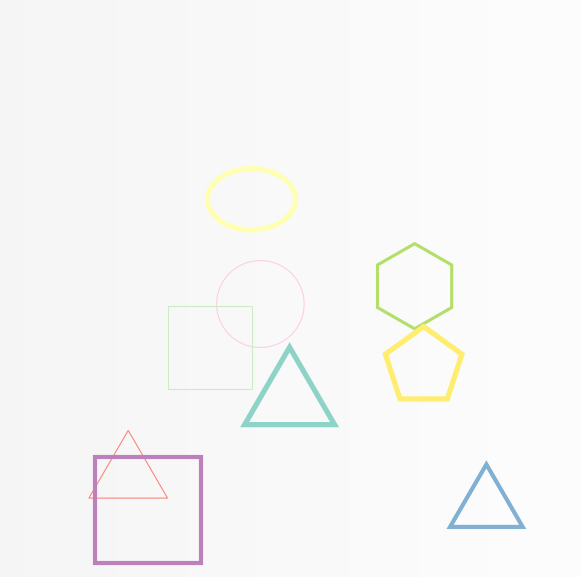[{"shape": "triangle", "thickness": 2.5, "radius": 0.45, "center": [0.498, 0.309]}, {"shape": "oval", "thickness": 2.5, "radius": 0.38, "center": [0.433, 0.654]}, {"shape": "triangle", "thickness": 0.5, "radius": 0.39, "center": [0.221, 0.176]}, {"shape": "triangle", "thickness": 2, "radius": 0.36, "center": [0.837, 0.123]}, {"shape": "hexagon", "thickness": 1.5, "radius": 0.37, "center": [0.713, 0.504]}, {"shape": "circle", "thickness": 0.5, "radius": 0.38, "center": [0.448, 0.473]}, {"shape": "square", "thickness": 2, "radius": 0.46, "center": [0.255, 0.116]}, {"shape": "square", "thickness": 0.5, "radius": 0.36, "center": [0.362, 0.397]}, {"shape": "pentagon", "thickness": 2.5, "radius": 0.35, "center": [0.729, 0.364]}]